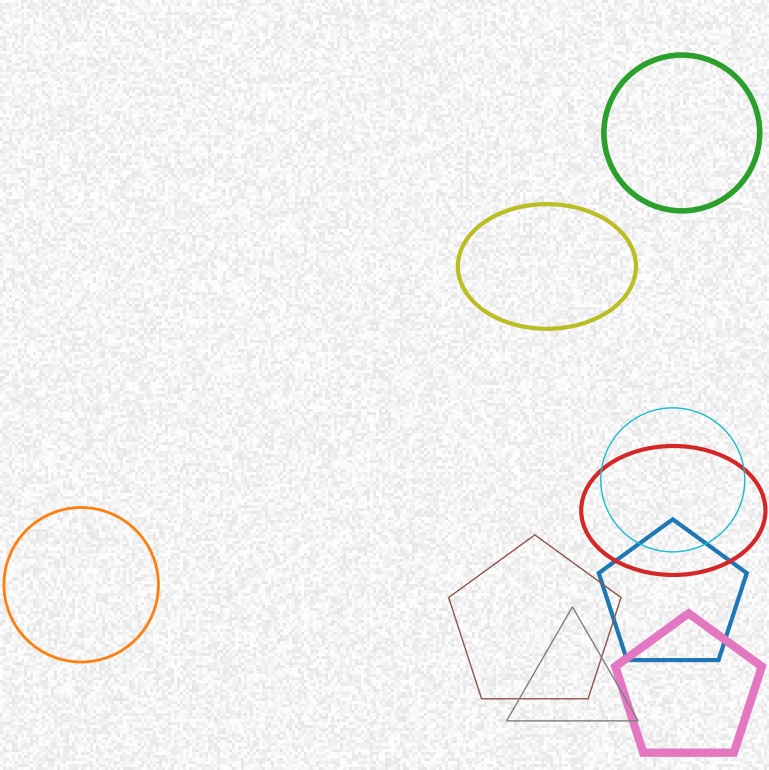[{"shape": "pentagon", "thickness": 1.5, "radius": 0.51, "center": [0.874, 0.224]}, {"shape": "circle", "thickness": 1, "radius": 0.5, "center": [0.105, 0.241]}, {"shape": "circle", "thickness": 2, "radius": 0.51, "center": [0.885, 0.827]}, {"shape": "oval", "thickness": 1.5, "radius": 0.6, "center": [0.874, 0.337]}, {"shape": "pentagon", "thickness": 0.5, "radius": 0.59, "center": [0.695, 0.188]}, {"shape": "pentagon", "thickness": 3, "radius": 0.5, "center": [0.894, 0.103]}, {"shape": "triangle", "thickness": 0.5, "radius": 0.49, "center": [0.743, 0.113]}, {"shape": "oval", "thickness": 1.5, "radius": 0.58, "center": [0.71, 0.654]}, {"shape": "circle", "thickness": 0.5, "radius": 0.47, "center": [0.874, 0.377]}]